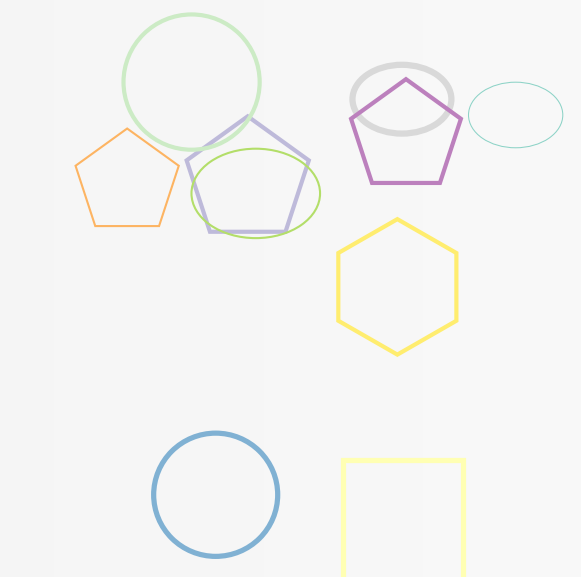[{"shape": "oval", "thickness": 0.5, "radius": 0.41, "center": [0.887, 0.8]}, {"shape": "square", "thickness": 2.5, "radius": 0.51, "center": [0.694, 0.1]}, {"shape": "pentagon", "thickness": 2, "radius": 0.55, "center": [0.426, 0.687]}, {"shape": "circle", "thickness": 2.5, "radius": 0.53, "center": [0.371, 0.142]}, {"shape": "pentagon", "thickness": 1, "radius": 0.47, "center": [0.219, 0.683]}, {"shape": "oval", "thickness": 1, "radius": 0.55, "center": [0.44, 0.664]}, {"shape": "oval", "thickness": 3, "radius": 0.43, "center": [0.692, 0.827]}, {"shape": "pentagon", "thickness": 2, "radius": 0.5, "center": [0.698, 0.763]}, {"shape": "circle", "thickness": 2, "radius": 0.59, "center": [0.33, 0.857]}, {"shape": "hexagon", "thickness": 2, "radius": 0.59, "center": [0.684, 0.502]}]